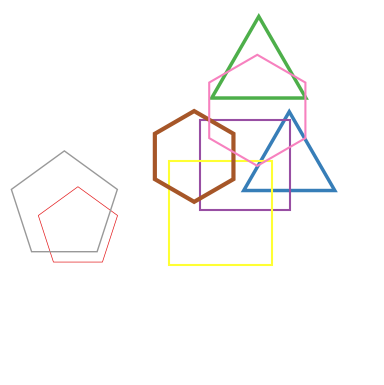[{"shape": "pentagon", "thickness": 0.5, "radius": 0.54, "center": [0.202, 0.407]}, {"shape": "triangle", "thickness": 2.5, "radius": 0.68, "center": [0.751, 0.573]}, {"shape": "triangle", "thickness": 2.5, "radius": 0.71, "center": [0.672, 0.816]}, {"shape": "square", "thickness": 1.5, "radius": 0.58, "center": [0.636, 0.571]}, {"shape": "square", "thickness": 1.5, "radius": 0.67, "center": [0.572, 0.447]}, {"shape": "hexagon", "thickness": 3, "radius": 0.59, "center": [0.504, 0.594]}, {"shape": "hexagon", "thickness": 1.5, "radius": 0.72, "center": [0.668, 0.713]}, {"shape": "pentagon", "thickness": 1, "radius": 0.72, "center": [0.167, 0.463]}]